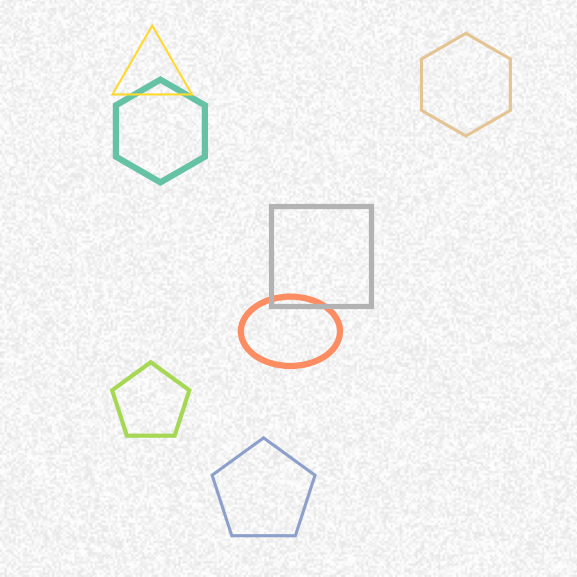[{"shape": "hexagon", "thickness": 3, "radius": 0.44, "center": [0.278, 0.772]}, {"shape": "oval", "thickness": 3, "radius": 0.43, "center": [0.503, 0.425]}, {"shape": "pentagon", "thickness": 1.5, "radius": 0.47, "center": [0.456, 0.147]}, {"shape": "pentagon", "thickness": 2, "radius": 0.35, "center": [0.261, 0.302]}, {"shape": "triangle", "thickness": 1, "radius": 0.4, "center": [0.264, 0.875]}, {"shape": "hexagon", "thickness": 1.5, "radius": 0.44, "center": [0.807, 0.853]}, {"shape": "square", "thickness": 2.5, "radius": 0.43, "center": [0.556, 0.556]}]